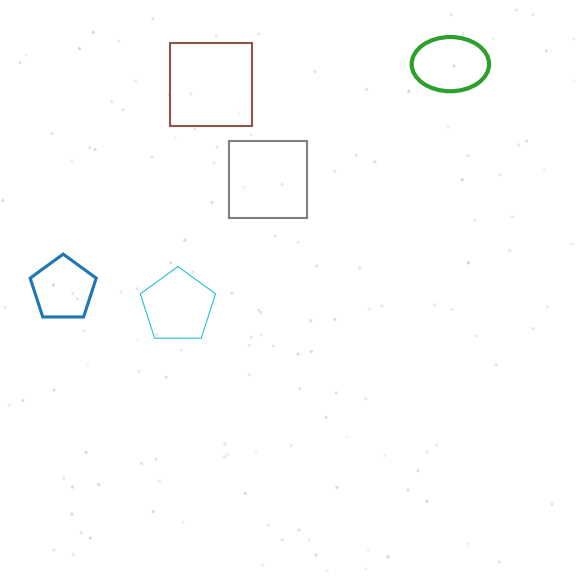[{"shape": "pentagon", "thickness": 1.5, "radius": 0.3, "center": [0.109, 0.499]}, {"shape": "oval", "thickness": 2, "radius": 0.34, "center": [0.78, 0.888]}, {"shape": "square", "thickness": 1, "radius": 0.36, "center": [0.365, 0.853]}, {"shape": "square", "thickness": 1, "radius": 0.34, "center": [0.464, 0.688]}, {"shape": "pentagon", "thickness": 0.5, "radius": 0.34, "center": [0.308, 0.469]}]